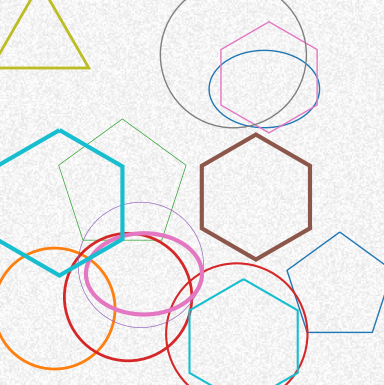[{"shape": "oval", "thickness": 1, "radius": 0.72, "center": [0.687, 0.769]}, {"shape": "pentagon", "thickness": 1, "radius": 0.72, "center": [0.883, 0.253]}, {"shape": "circle", "thickness": 2, "radius": 0.79, "center": [0.142, 0.199]}, {"shape": "pentagon", "thickness": 0.5, "radius": 0.87, "center": [0.318, 0.517]}, {"shape": "circle", "thickness": 2, "radius": 0.83, "center": [0.333, 0.228]}, {"shape": "circle", "thickness": 1.5, "radius": 0.92, "center": [0.615, 0.132]}, {"shape": "circle", "thickness": 0.5, "radius": 0.81, "center": [0.366, 0.312]}, {"shape": "hexagon", "thickness": 3, "radius": 0.81, "center": [0.665, 0.488]}, {"shape": "hexagon", "thickness": 1, "radius": 0.72, "center": [0.699, 0.799]}, {"shape": "oval", "thickness": 3, "radius": 0.75, "center": [0.374, 0.289]}, {"shape": "circle", "thickness": 1, "radius": 0.95, "center": [0.606, 0.858]}, {"shape": "triangle", "thickness": 2, "radius": 0.73, "center": [0.104, 0.897]}, {"shape": "hexagon", "thickness": 3, "radius": 0.94, "center": [0.154, 0.473]}, {"shape": "hexagon", "thickness": 1.5, "radius": 0.81, "center": [0.633, 0.113]}]